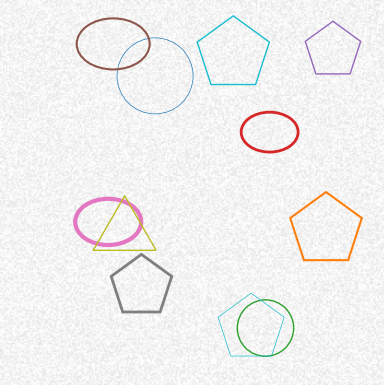[{"shape": "circle", "thickness": 0.5, "radius": 0.49, "center": [0.403, 0.803]}, {"shape": "pentagon", "thickness": 1.5, "radius": 0.49, "center": [0.847, 0.403]}, {"shape": "circle", "thickness": 1, "radius": 0.37, "center": [0.69, 0.148]}, {"shape": "oval", "thickness": 2, "radius": 0.37, "center": [0.7, 0.657]}, {"shape": "pentagon", "thickness": 1, "radius": 0.38, "center": [0.865, 0.869]}, {"shape": "oval", "thickness": 1.5, "radius": 0.47, "center": [0.294, 0.886]}, {"shape": "oval", "thickness": 3, "radius": 0.43, "center": [0.281, 0.424]}, {"shape": "pentagon", "thickness": 2, "radius": 0.41, "center": [0.367, 0.257]}, {"shape": "triangle", "thickness": 1, "radius": 0.47, "center": [0.324, 0.397]}, {"shape": "pentagon", "thickness": 0.5, "radius": 0.45, "center": [0.652, 0.148]}, {"shape": "pentagon", "thickness": 1, "radius": 0.49, "center": [0.606, 0.86]}]